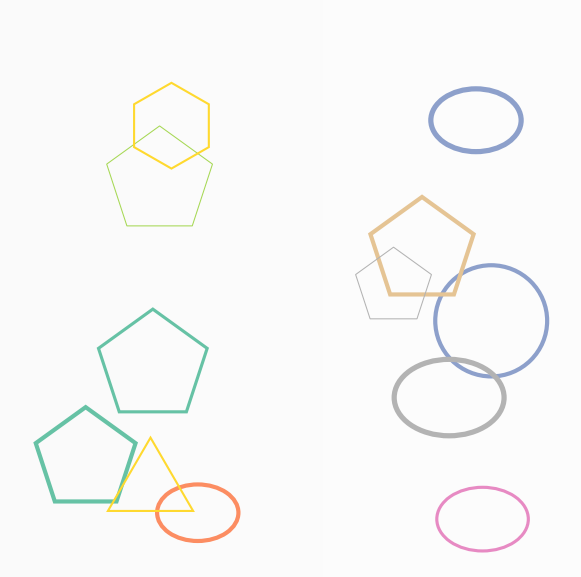[{"shape": "pentagon", "thickness": 2, "radius": 0.45, "center": [0.147, 0.204]}, {"shape": "pentagon", "thickness": 1.5, "radius": 0.49, "center": [0.263, 0.366]}, {"shape": "oval", "thickness": 2, "radius": 0.35, "center": [0.34, 0.111]}, {"shape": "oval", "thickness": 2.5, "radius": 0.39, "center": [0.819, 0.791]}, {"shape": "circle", "thickness": 2, "radius": 0.48, "center": [0.845, 0.444]}, {"shape": "oval", "thickness": 1.5, "radius": 0.39, "center": [0.83, 0.1]}, {"shape": "pentagon", "thickness": 0.5, "radius": 0.48, "center": [0.275, 0.685]}, {"shape": "hexagon", "thickness": 1, "radius": 0.37, "center": [0.295, 0.781]}, {"shape": "triangle", "thickness": 1, "radius": 0.42, "center": [0.259, 0.157]}, {"shape": "pentagon", "thickness": 2, "radius": 0.47, "center": [0.726, 0.565]}, {"shape": "oval", "thickness": 2.5, "radius": 0.47, "center": [0.773, 0.311]}, {"shape": "pentagon", "thickness": 0.5, "radius": 0.34, "center": [0.677, 0.503]}]